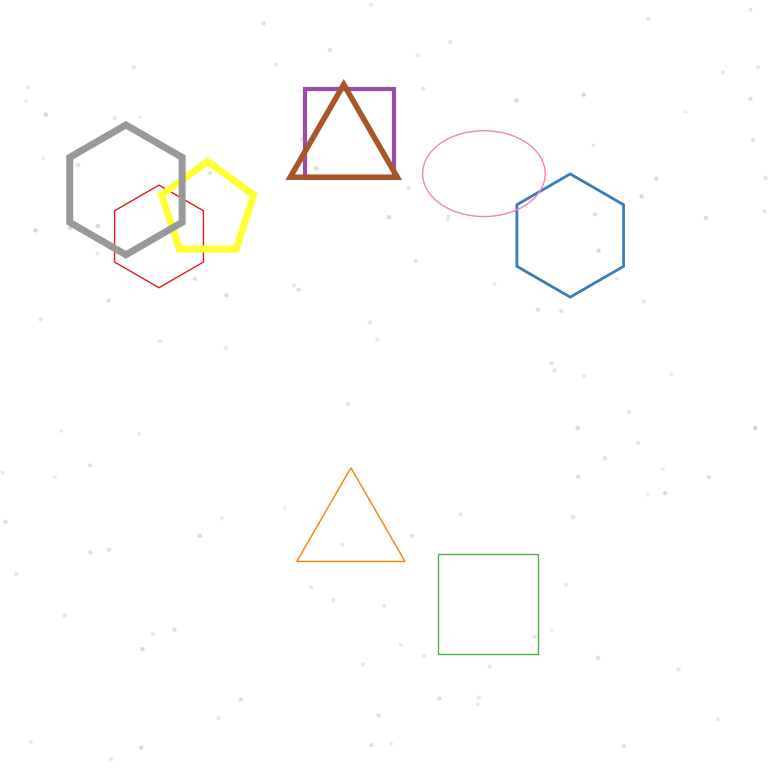[{"shape": "hexagon", "thickness": 0.5, "radius": 0.33, "center": [0.206, 0.693]}, {"shape": "hexagon", "thickness": 1, "radius": 0.4, "center": [0.741, 0.694]}, {"shape": "square", "thickness": 0.5, "radius": 0.32, "center": [0.633, 0.215]}, {"shape": "square", "thickness": 1.5, "radius": 0.29, "center": [0.454, 0.827]}, {"shape": "triangle", "thickness": 0.5, "radius": 0.41, "center": [0.456, 0.311]}, {"shape": "pentagon", "thickness": 2.5, "radius": 0.31, "center": [0.27, 0.727]}, {"shape": "triangle", "thickness": 2, "radius": 0.4, "center": [0.446, 0.81]}, {"shape": "oval", "thickness": 0.5, "radius": 0.4, "center": [0.628, 0.775]}, {"shape": "hexagon", "thickness": 2.5, "radius": 0.42, "center": [0.164, 0.753]}]